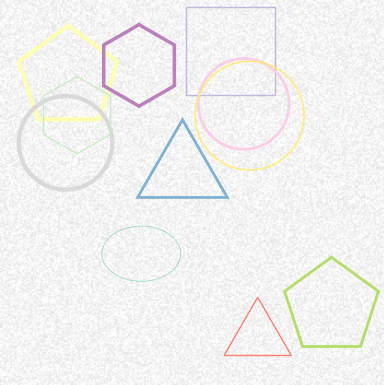[{"shape": "oval", "thickness": 0.5, "radius": 0.51, "center": [0.367, 0.341]}, {"shape": "pentagon", "thickness": 3, "radius": 0.67, "center": [0.177, 0.799]}, {"shape": "square", "thickness": 1, "radius": 0.58, "center": [0.599, 0.868]}, {"shape": "triangle", "thickness": 1, "radius": 0.5, "center": [0.669, 0.127]}, {"shape": "triangle", "thickness": 2, "radius": 0.67, "center": [0.474, 0.554]}, {"shape": "pentagon", "thickness": 2, "radius": 0.64, "center": [0.861, 0.204]}, {"shape": "circle", "thickness": 2, "radius": 0.59, "center": [0.633, 0.73]}, {"shape": "circle", "thickness": 3, "radius": 0.61, "center": [0.17, 0.629]}, {"shape": "hexagon", "thickness": 2.5, "radius": 0.53, "center": [0.361, 0.83]}, {"shape": "hexagon", "thickness": 1, "radius": 0.5, "center": [0.2, 0.701]}, {"shape": "circle", "thickness": 1, "radius": 0.71, "center": [0.648, 0.7]}]